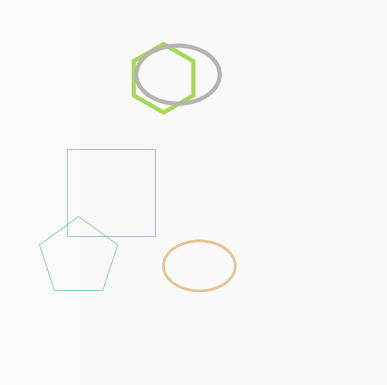[{"shape": "pentagon", "thickness": 0.5, "radius": 0.53, "center": [0.203, 0.331]}, {"shape": "square", "thickness": 0.5, "radius": 0.57, "center": [0.287, 0.499]}, {"shape": "hexagon", "thickness": 3, "radius": 0.44, "center": [0.422, 0.797]}, {"shape": "oval", "thickness": 2, "radius": 0.46, "center": [0.515, 0.309]}, {"shape": "oval", "thickness": 3, "radius": 0.54, "center": [0.459, 0.806]}]